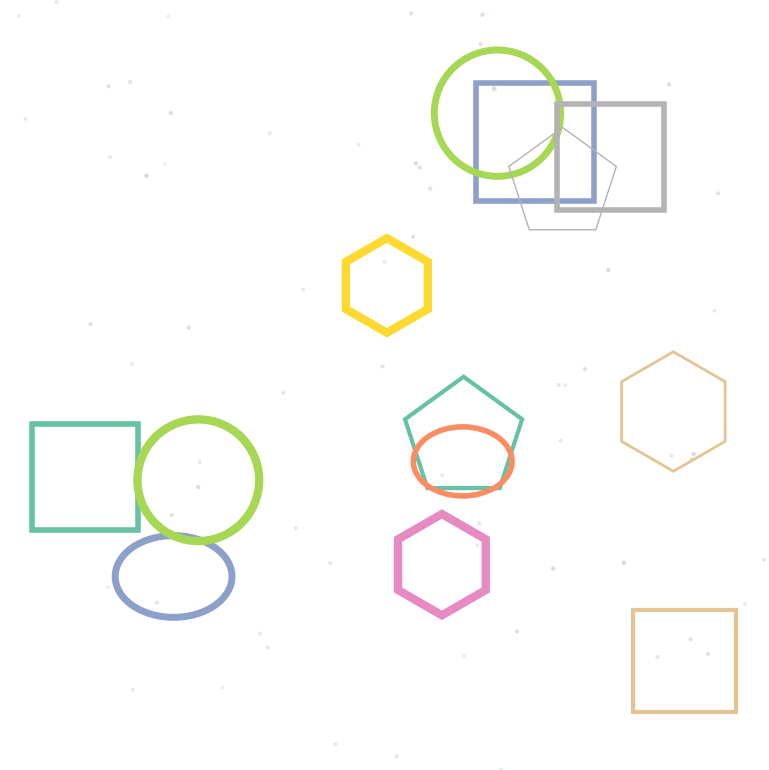[{"shape": "square", "thickness": 2, "radius": 0.35, "center": [0.11, 0.381]}, {"shape": "pentagon", "thickness": 1.5, "radius": 0.4, "center": [0.602, 0.431]}, {"shape": "oval", "thickness": 2, "radius": 0.32, "center": [0.601, 0.401]}, {"shape": "oval", "thickness": 2.5, "radius": 0.38, "center": [0.225, 0.251]}, {"shape": "square", "thickness": 2, "radius": 0.38, "center": [0.694, 0.816]}, {"shape": "hexagon", "thickness": 3, "radius": 0.33, "center": [0.574, 0.267]}, {"shape": "circle", "thickness": 2.5, "radius": 0.41, "center": [0.646, 0.853]}, {"shape": "circle", "thickness": 3, "radius": 0.4, "center": [0.258, 0.376]}, {"shape": "hexagon", "thickness": 3, "radius": 0.31, "center": [0.502, 0.629]}, {"shape": "hexagon", "thickness": 1, "radius": 0.39, "center": [0.875, 0.466]}, {"shape": "square", "thickness": 1.5, "radius": 0.33, "center": [0.889, 0.142]}, {"shape": "square", "thickness": 2, "radius": 0.35, "center": [0.793, 0.796]}, {"shape": "pentagon", "thickness": 0.5, "radius": 0.37, "center": [0.731, 0.761]}]